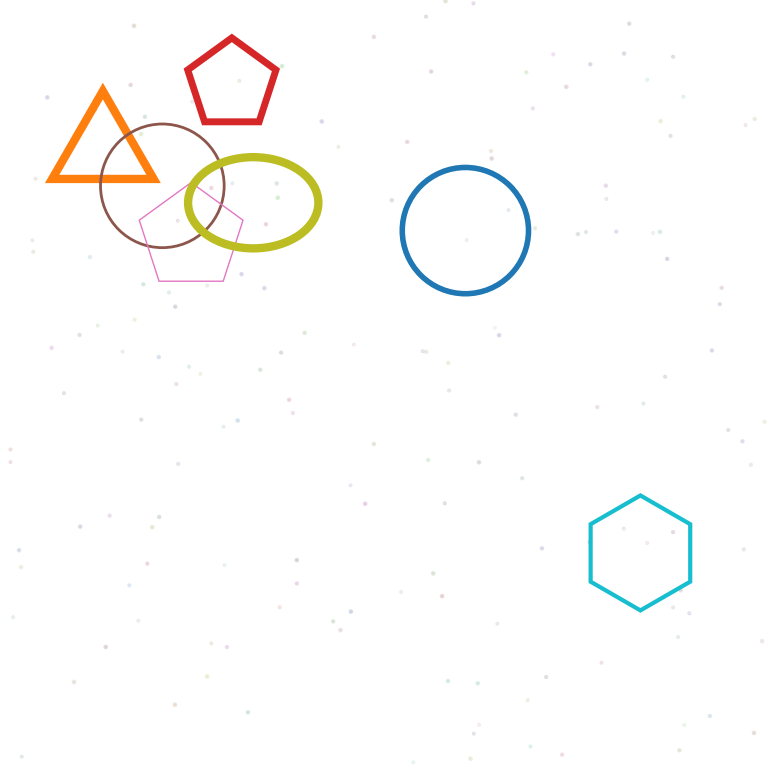[{"shape": "circle", "thickness": 2, "radius": 0.41, "center": [0.604, 0.701]}, {"shape": "triangle", "thickness": 3, "radius": 0.38, "center": [0.134, 0.806]}, {"shape": "pentagon", "thickness": 2.5, "radius": 0.3, "center": [0.301, 0.891]}, {"shape": "circle", "thickness": 1, "radius": 0.4, "center": [0.211, 0.759]}, {"shape": "pentagon", "thickness": 0.5, "radius": 0.35, "center": [0.248, 0.692]}, {"shape": "oval", "thickness": 3, "radius": 0.42, "center": [0.329, 0.737]}, {"shape": "hexagon", "thickness": 1.5, "radius": 0.37, "center": [0.832, 0.282]}]